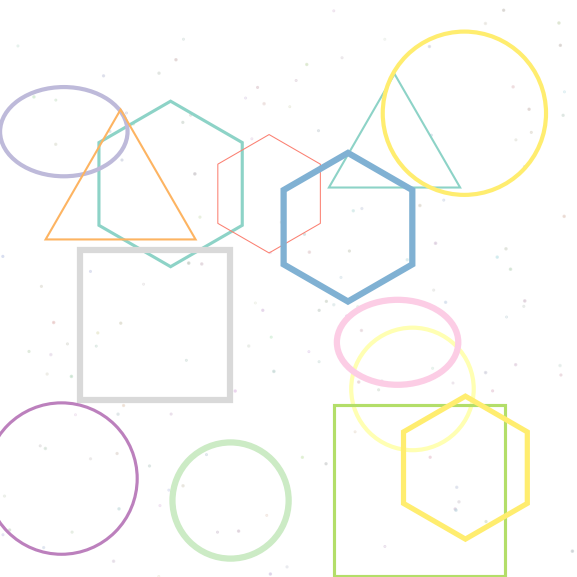[{"shape": "hexagon", "thickness": 1.5, "radius": 0.72, "center": [0.295, 0.681]}, {"shape": "triangle", "thickness": 1, "radius": 0.66, "center": [0.683, 0.74]}, {"shape": "circle", "thickness": 2, "radius": 0.53, "center": [0.714, 0.326]}, {"shape": "oval", "thickness": 2, "radius": 0.55, "center": [0.111, 0.771]}, {"shape": "hexagon", "thickness": 0.5, "radius": 0.51, "center": [0.466, 0.664]}, {"shape": "hexagon", "thickness": 3, "radius": 0.64, "center": [0.603, 0.606]}, {"shape": "triangle", "thickness": 1, "radius": 0.75, "center": [0.209, 0.659]}, {"shape": "square", "thickness": 1.5, "radius": 0.74, "center": [0.726, 0.15]}, {"shape": "oval", "thickness": 3, "radius": 0.53, "center": [0.688, 0.406]}, {"shape": "square", "thickness": 3, "radius": 0.65, "center": [0.268, 0.436]}, {"shape": "circle", "thickness": 1.5, "radius": 0.66, "center": [0.106, 0.17]}, {"shape": "circle", "thickness": 3, "radius": 0.5, "center": [0.399, 0.132]}, {"shape": "hexagon", "thickness": 2.5, "radius": 0.62, "center": [0.806, 0.189]}, {"shape": "circle", "thickness": 2, "radius": 0.71, "center": [0.804, 0.803]}]